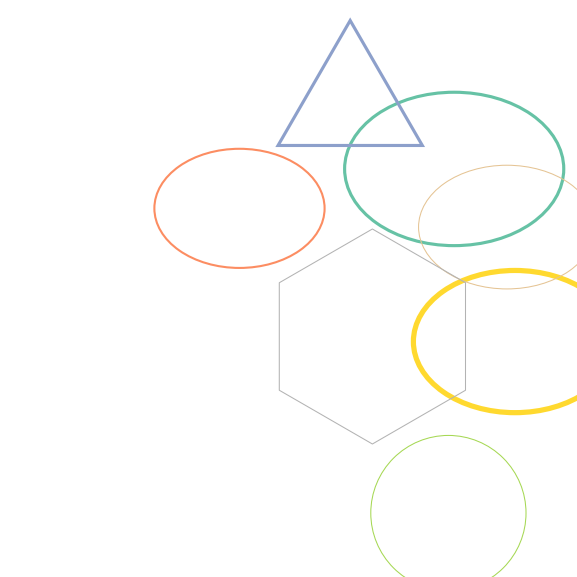[{"shape": "oval", "thickness": 1.5, "radius": 0.95, "center": [0.786, 0.707]}, {"shape": "oval", "thickness": 1, "radius": 0.74, "center": [0.415, 0.638]}, {"shape": "triangle", "thickness": 1.5, "radius": 0.72, "center": [0.606, 0.819]}, {"shape": "circle", "thickness": 0.5, "radius": 0.67, "center": [0.776, 0.111]}, {"shape": "oval", "thickness": 2.5, "radius": 0.88, "center": [0.892, 0.408]}, {"shape": "oval", "thickness": 0.5, "radius": 0.76, "center": [0.878, 0.606]}, {"shape": "hexagon", "thickness": 0.5, "radius": 0.93, "center": [0.645, 0.416]}]